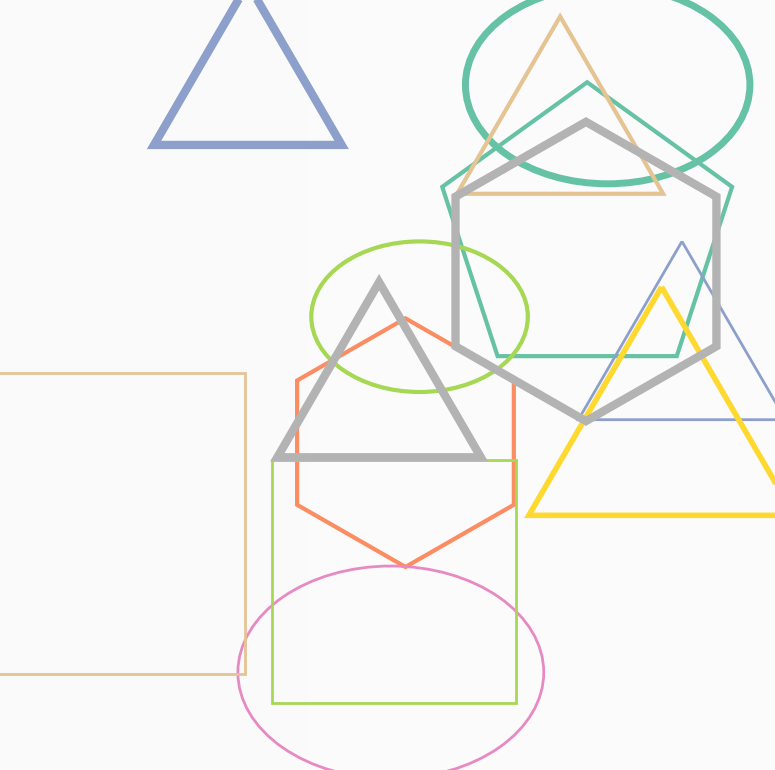[{"shape": "pentagon", "thickness": 1.5, "radius": 0.98, "center": [0.758, 0.697]}, {"shape": "oval", "thickness": 2.5, "radius": 0.92, "center": [0.784, 0.89]}, {"shape": "hexagon", "thickness": 1.5, "radius": 0.81, "center": [0.523, 0.425]}, {"shape": "triangle", "thickness": 1, "radius": 0.77, "center": [0.88, 0.532]}, {"shape": "triangle", "thickness": 3, "radius": 0.7, "center": [0.32, 0.882]}, {"shape": "oval", "thickness": 1, "radius": 0.99, "center": [0.504, 0.127]}, {"shape": "oval", "thickness": 1.5, "radius": 0.7, "center": [0.541, 0.589]}, {"shape": "square", "thickness": 1, "radius": 0.79, "center": [0.508, 0.245]}, {"shape": "triangle", "thickness": 2, "radius": 0.99, "center": [0.854, 0.43]}, {"shape": "square", "thickness": 1, "radius": 0.98, "center": [0.12, 0.32]}, {"shape": "triangle", "thickness": 1.5, "radius": 0.77, "center": [0.723, 0.825]}, {"shape": "hexagon", "thickness": 3, "radius": 0.97, "center": [0.756, 0.647]}, {"shape": "triangle", "thickness": 3, "radius": 0.76, "center": [0.489, 0.482]}]